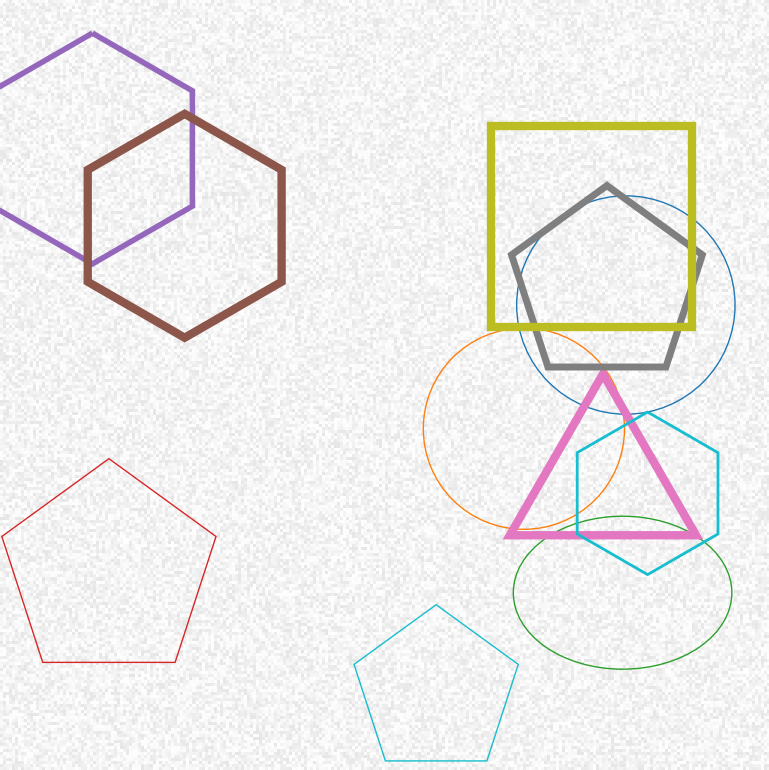[{"shape": "circle", "thickness": 0.5, "radius": 0.71, "center": [0.813, 0.604]}, {"shape": "circle", "thickness": 0.5, "radius": 0.65, "center": [0.68, 0.443]}, {"shape": "oval", "thickness": 0.5, "radius": 0.71, "center": [0.809, 0.23]}, {"shape": "pentagon", "thickness": 0.5, "radius": 0.73, "center": [0.141, 0.258]}, {"shape": "hexagon", "thickness": 2, "radius": 0.75, "center": [0.12, 0.807]}, {"shape": "hexagon", "thickness": 3, "radius": 0.73, "center": [0.24, 0.707]}, {"shape": "triangle", "thickness": 3, "radius": 0.7, "center": [0.783, 0.375]}, {"shape": "pentagon", "thickness": 2.5, "radius": 0.65, "center": [0.788, 0.629]}, {"shape": "square", "thickness": 3, "radius": 0.65, "center": [0.768, 0.706]}, {"shape": "pentagon", "thickness": 0.5, "radius": 0.56, "center": [0.566, 0.103]}, {"shape": "hexagon", "thickness": 1, "radius": 0.53, "center": [0.841, 0.359]}]